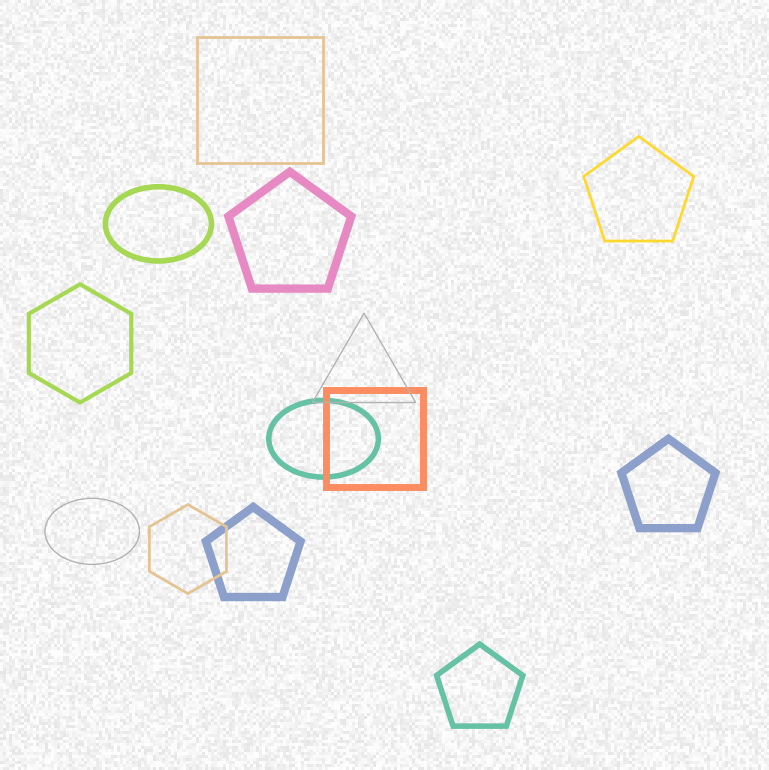[{"shape": "pentagon", "thickness": 2, "radius": 0.29, "center": [0.623, 0.105]}, {"shape": "oval", "thickness": 2, "radius": 0.36, "center": [0.42, 0.43]}, {"shape": "square", "thickness": 2.5, "radius": 0.31, "center": [0.486, 0.43]}, {"shape": "pentagon", "thickness": 3, "radius": 0.32, "center": [0.868, 0.366]}, {"shape": "pentagon", "thickness": 3, "radius": 0.32, "center": [0.329, 0.277]}, {"shape": "pentagon", "thickness": 3, "radius": 0.42, "center": [0.376, 0.693]}, {"shape": "oval", "thickness": 2, "radius": 0.34, "center": [0.206, 0.709]}, {"shape": "hexagon", "thickness": 1.5, "radius": 0.38, "center": [0.104, 0.554]}, {"shape": "pentagon", "thickness": 1, "radius": 0.38, "center": [0.83, 0.748]}, {"shape": "square", "thickness": 1, "radius": 0.41, "center": [0.337, 0.87]}, {"shape": "hexagon", "thickness": 1, "radius": 0.29, "center": [0.244, 0.287]}, {"shape": "oval", "thickness": 0.5, "radius": 0.31, "center": [0.12, 0.31]}, {"shape": "triangle", "thickness": 0.5, "radius": 0.39, "center": [0.473, 0.516]}]